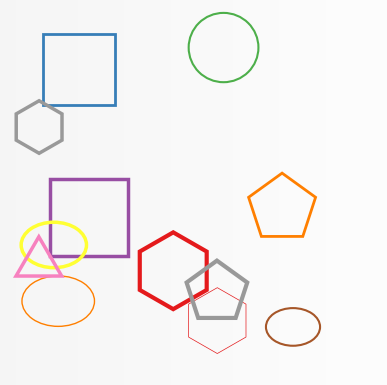[{"shape": "hexagon", "thickness": 0.5, "radius": 0.43, "center": [0.561, 0.167]}, {"shape": "hexagon", "thickness": 3, "radius": 0.5, "center": [0.447, 0.297]}, {"shape": "square", "thickness": 2, "radius": 0.46, "center": [0.204, 0.819]}, {"shape": "circle", "thickness": 1.5, "radius": 0.45, "center": [0.577, 0.877]}, {"shape": "square", "thickness": 2.5, "radius": 0.5, "center": [0.23, 0.435]}, {"shape": "oval", "thickness": 1, "radius": 0.47, "center": [0.15, 0.218]}, {"shape": "pentagon", "thickness": 2, "radius": 0.45, "center": [0.728, 0.459]}, {"shape": "oval", "thickness": 2.5, "radius": 0.42, "center": [0.139, 0.364]}, {"shape": "oval", "thickness": 1.5, "radius": 0.35, "center": [0.756, 0.151]}, {"shape": "triangle", "thickness": 2.5, "radius": 0.34, "center": [0.1, 0.317]}, {"shape": "hexagon", "thickness": 2.5, "radius": 0.34, "center": [0.101, 0.67]}, {"shape": "pentagon", "thickness": 3, "radius": 0.41, "center": [0.56, 0.241]}]